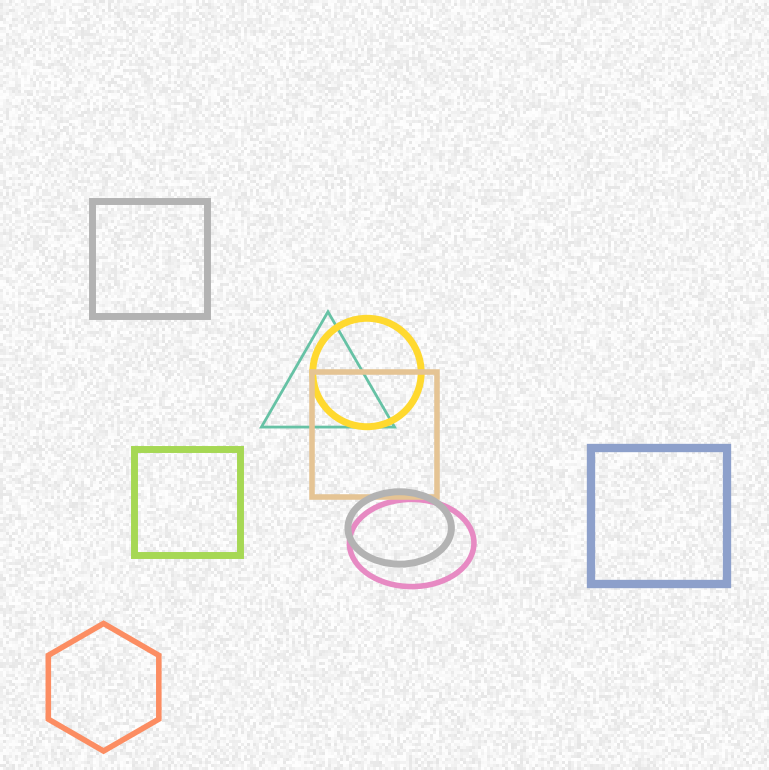[{"shape": "triangle", "thickness": 1, "radius": 0.5, "center": [0.426, 0.495]}, {"shape": "hexagon", "thickness": 2, "radius": 0.41, "center": [0.134, 0.107]}, {"shape": "square", "thickness": 3, "radius": 0.44, "center": [0.856, 0.33]}, {"shape": "oval", "thickness": 2, "radius": 0.4, "center": [0.535, 0.295]}, {"shape": "square", "thickness": 2.5, "radius": 0.34, "center": [0.243, 0.348]}, {"shape": "circle", "thickness": 2.5, "radius": 0.35, "center": [0.477, 0.516]}, {"shape": "square", "thickness": 2, "radius": 0.41, "center": [0.486, 0.436]}, {"shape": "oval", "thickness": 2.5, "radius": 0.34, "center": [0.519, 0.314]}, {"shape": "square", "thickness": 2.5, "radius": 0.37, "center": [0.194, 0.664]}]